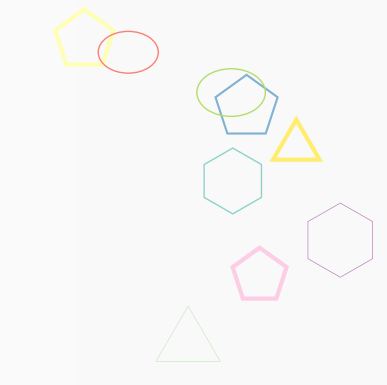[{"shape": "hexagon", "thickness": 1, "radius": 0.43, "center": [0.601, 0.53]}, {"shape": "pentagon", "thickness": 3, "radius": 0.4, "center": [0.218, 0.896]}, {"shape": "oval", "thickness": 1, "radius": 0.39, "center": [0.331, 0.864]}, {"shape": "pentagon", "thickness": 1.5, "radius": 0.42, "center": [0.636, 0.721]}, {"shape": "oval", "thickness": 1, "radius": 0.44, "center": [0.596, 0.76]}, {"shape": "pentagon", "thickness": 3, "radius": 0.37, "center": [0.67, 0.284]}, {"shape": "hexagon", "thickness": 0.5, "radius": 0.48, "center": [0.878, 0.376]}, {"shape": "triangle", "thickness": 0.5, "radius": 0.48, "center": [0.486, 0.109]}, {"shape": "triangle", "thickness": 3, "radius": 0.35, "center": [0.765, 0.62]}]